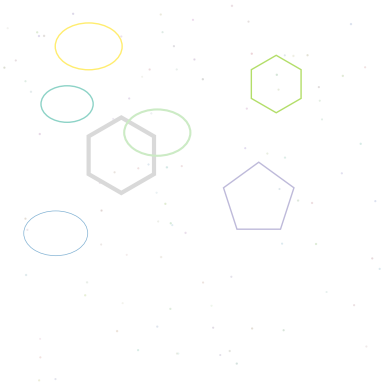[{"shape": "oval", "thickness": 1, "radius": 0.34, "center": [0.174, 0.73]}, {"shape": "pentagon", "thickness": 1, "radius": 0.48, "center": [0.672, 0.483]}, {"shape": "oval", "thickness": 0.5, "radius": 0.42, "center": [0.145, 0.394]}, {"shape": "hexagon", "thickness": 1, "radius": 0.37, "center": [0.717, 0.782]}, {"shape": "hexagon", "thickness": 3, "radius": 0.49, "center": [0.315, 0.597]}, {"shape": "oval", "thickness": 1.5, "radius": 0.43, "center": [0.409, 0.656]}, {"shape": "oval", "thickness": 1, "radius": 0.43, "center": [0.23, 0.88]}]